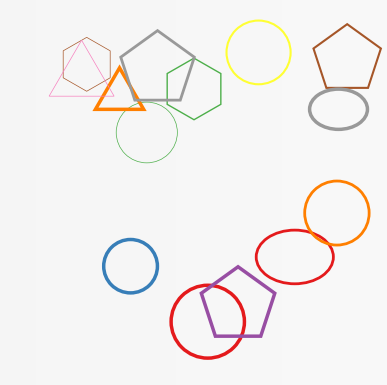[{"shape": "circle", "thickness": 2.5, "radius": 0.47, "center": [0.536, 0.164]}, {"shape": "oval", "thickness": 2, "radius": 0.5, "center": [0.761, 0.333]}, {"shape": "circle", "thickness": 2.5, "radius": 0.35, "center": [0.337, 0.309]}, {"shape": "hexagon", "thickness": 1, "radius": 0.4, "center": [0.501, 0.769]}, {"shape": "circle", "thickness": 0.5, "radius": 0.39, "center": [0.379, 0.656]}, {"shape": "pentagon", "thickness": 2.5, "radius": 0.5, "center": [0.614, 0.207]}, {"shape": "triangle", "thickness": 2.5, "radius": 0.36, "center": [0.308, 0.752]}, {"shape": "circle", "thickness": 2, "radius": 0.42, "center": [0.869, 0.447]}, {"shape": "circle", "thickness": 1.5, "radius": 0.41, "center": [0.667, 0.864]}, {"shape": "pentagon", "thickness": 1.5, "radius": 0.46, "center": [0.896, 0.846]}, {"shape": "hexagon", "thickness": 0.5, "radius": 0.35, "center": [0.224, 0.833]}, {"shape": "triangle", "thickness": 0.5, "radius": 0.48, "center": [0.211, 0.799]}, {"shape": "pentagon", "thickness": 2, "radius": 0.5, "center": [0.407, 0.821]}, {"shape": "oval", "thickness": 2.5, "radius": 0.37, "center": [0.874, 0.716]}]